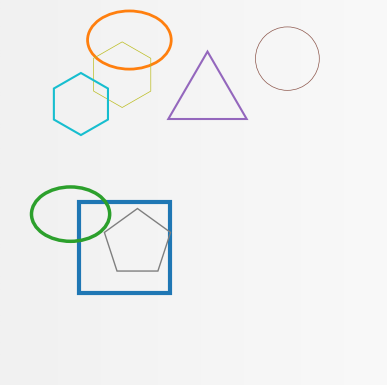[{"shape": "square", "thickness": 3, "radius": 0.59, "center": [0.321, 0.357]}, {"shape": "oval", "thickness": 2, "radius": 0.54, "center": [0.334, 0.896]}, {"shape": "oval", "thickness": 2.5, "radius": 0.5, "center": [0.182, 0.444]}, {"shape": "triangle", "thickness": 1.5, "radius": 0.58, "center": [0.535, 0.749]}, {"shape": "circle", "thickness": 0.5, "radius": 0.41, "center": [0.742, 0.848]}, {"shape": "pentagon", "thickness": 1, "radius": 0.45, "center": [0.355, 0.369]}, {"shape": "hexagon", "thickness": 0.5, "radius": 0.43, "center": [0.315, 0.806]}, {"shape": "hexagon", "thickness": 1.5, "radius": 0.4, "center": [0.209, 0.73]}]